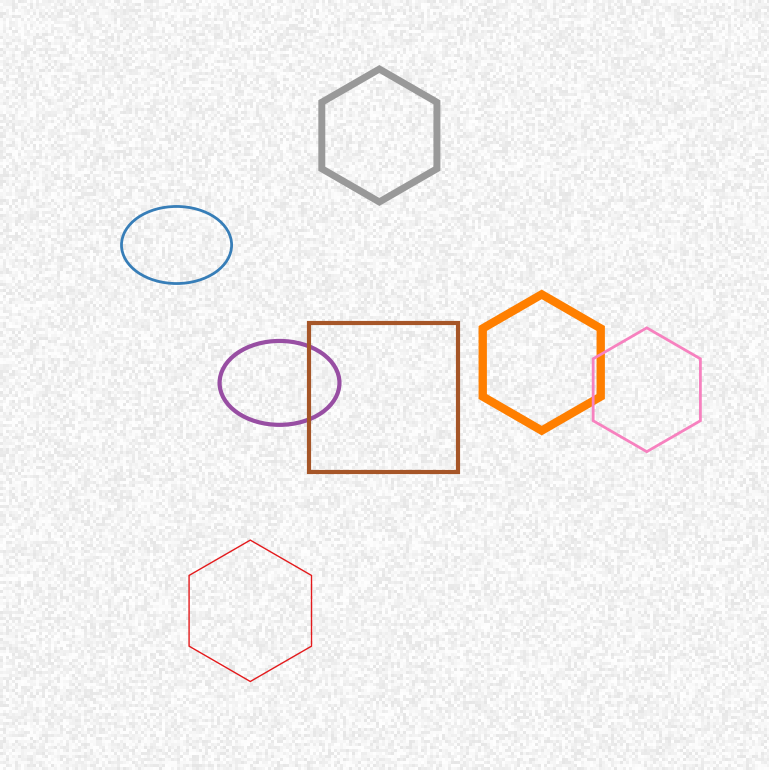[{"shape": "hexagon", "thickness": 0.5, "radius": 0.46, "center": [0.325, 0.207]}, {"shape": "oval", "thickness": 1, "radius": 0.36, "center": [0.229, 0.682]}, {"shape": "oval", "thickness": 1.5, "radius": 0.39, "center": [0.363, 0.503]}, {"shape": "hexagon", "thickness": 3, "radius": 0.44, "center": [0.704, 0.529]}, {"shape": "square", "thickness": 1.5, "radius": 0.49, "center": [0.498, 0.484]}, {"shape": "hexagon", "thickness": 1, "radius": 0.4, "center": [0.84, 0.494]}, {"shape": "hexagon", "thickness": 2.5, "radius": 0.43, "center": [0.493, 0.824]}]